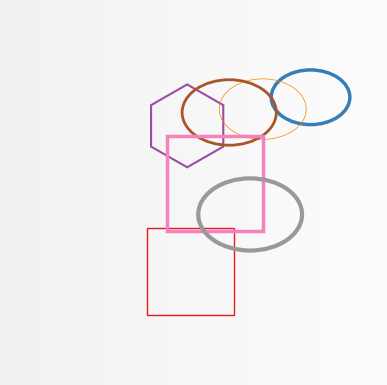[{"shape": "square", "thickness": 1, "radius": 0.56, "center": [0.492, 0.295]}, {"shape": "oval", "thickness": 2.5, "radius": 0.51, "center": [0.801, 0.747]}, {"shape": "hexagon", "thickness": 1.5, "radius": 0.54, "center": [0.483, 0.673]}, {"shape": "oval", "thickness": 0.5, "radius": 0.56, "center": [0.678, 0.717]}, {"shape": "oval", "thickness": 2, "radius": 0.61, "center": [0.592, 0.708]}, {"shape": "square", "thickness": 2.5, "radius": 0.62, "center": [0.556, 0.523]}, {"shape": "oval", "thickness": 3, "radius": 0.67, "center": [0.646, 0.443]}]